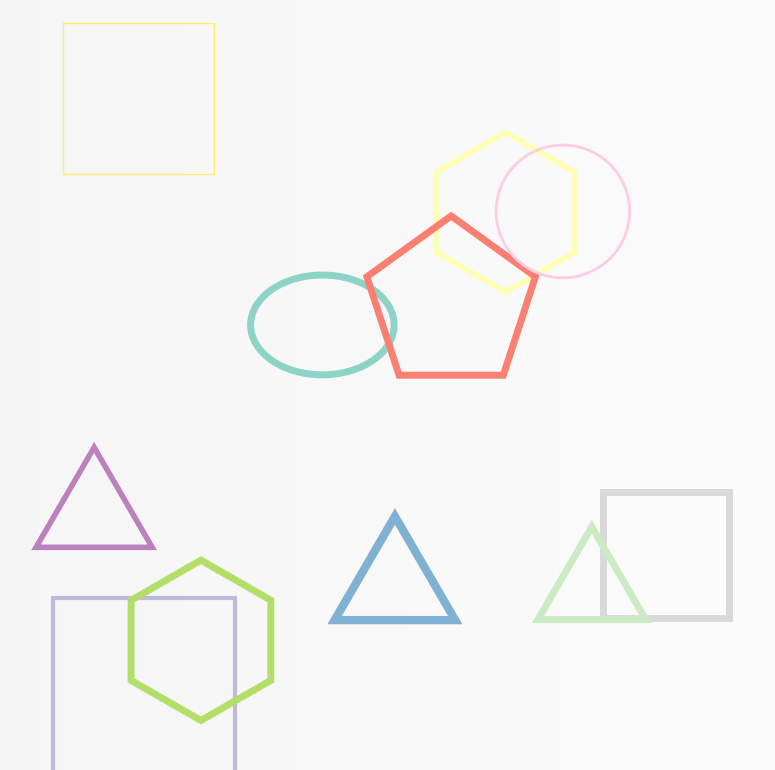[{"shape": "oval", "thickness": 2.5, "radius": 0.46, "center": [0.416, 0.578]}, {"shape": "hexagon", "thickness": 2, "radius": 0.52, "center": [0.652, 0.724]}, {"shape": "square", "thickness": 1.5, "radius": 0.59, "center": [0.186, 0.106]}, {"shape": "pentagon", "thickness": 2.5, "radius": 0.57, "center": [0.582, 0.605]}, {"shape": "triangle", "thickness": 3, "radius": 0.45, "center": [0.51, 0.24]}, {"shape": "hexagon", "thickness": 2.5, "radius": 0.52, "center": [0.259, 0.168]}, {"shape": "circle", "thickness": 1, "radius": 0.43, "center": [0.726, 0.725]}, {"shape": "square", "thickness": 2.5, "radius": 0.41, "center": [0.859, 0.279]}, {"shape": "triangle", "thickness": 2, "radius": 0.43, "center": [0.121, 0.332]}, {"shape": "triangle", "thickness": 2.5, "radius": 0.4, "center": [0.764, 0.236]}, {"shape": "square", "thickness": 0.5, "radius": 0.49, "center": [0.178, 0.872]}]